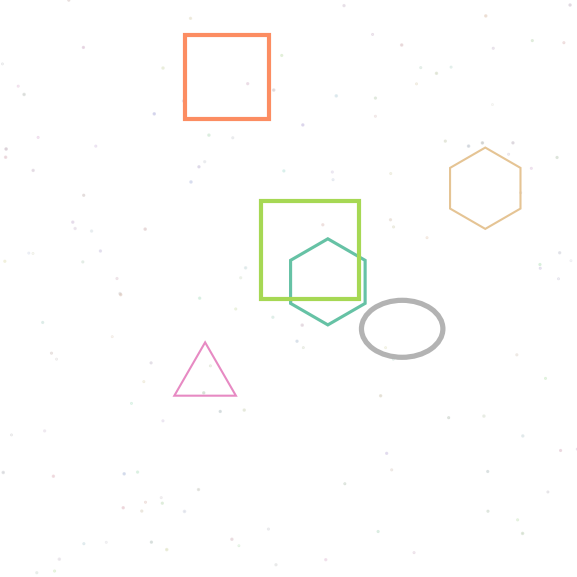[{"shape": "hexagon", "thickness": 1.5, "radius": 0.37, "center": [0.568, 0.511]}, {"shape": "square", "thickness": 2, "radius": 0.36, "center": [0.393, 0.866]}, {"shape": "triangle", "thickness": 1, "radius": 0.31, "center": [0.355, 0.345]}, {"shape": "square", "thickness": 2, "radius": 0.42, "center": [0.537, 0.566]}, {"shape": "hexagon", "thickness": 1, "radius": 0.35, "center": [0.84, 0.673]}, {"shape": "oval", "thickness": 2.5, "radius": 0.35, "center": [0.696, 0.43]}]